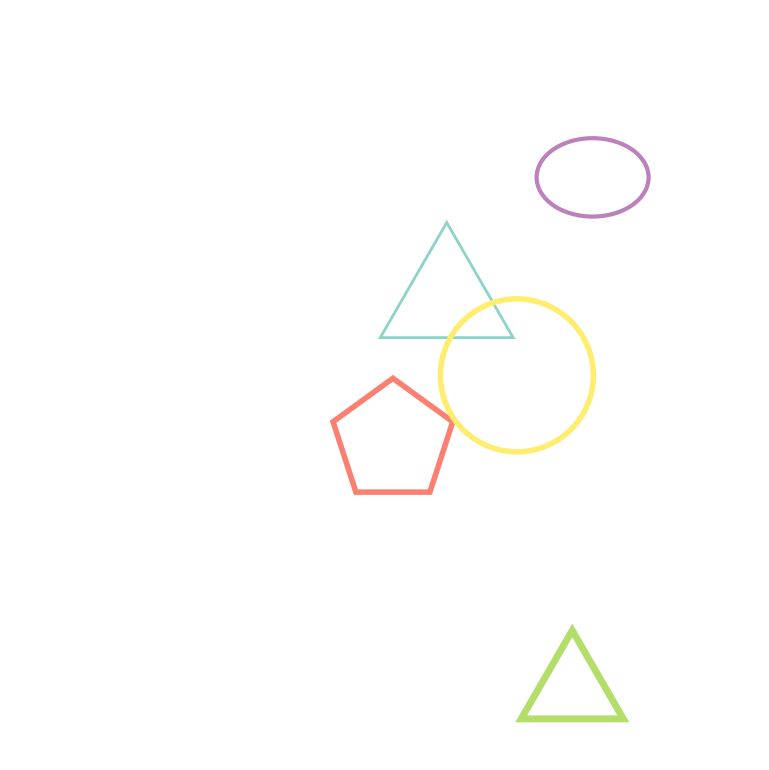[{"shape": "triangle", "thickness": 1, "radius": 0.5, "center": [0.58, 0.611]}, {"shape": "pentagon", "thickness": 2, "radius": 0.41, "center": [0.51, 0.427]}, {"shape": "triangle", "thickness": 2.5, "radius": 0.38, "center": [0.743, 0.105]}, {"shape": "oval", "thickness": 1.5, "radius": 0.36, "center": [0.77, 0.77]}, {"shape": "circle", "thickness": 2, "radius": 0.5, "center": [0.671, 0.513]}]